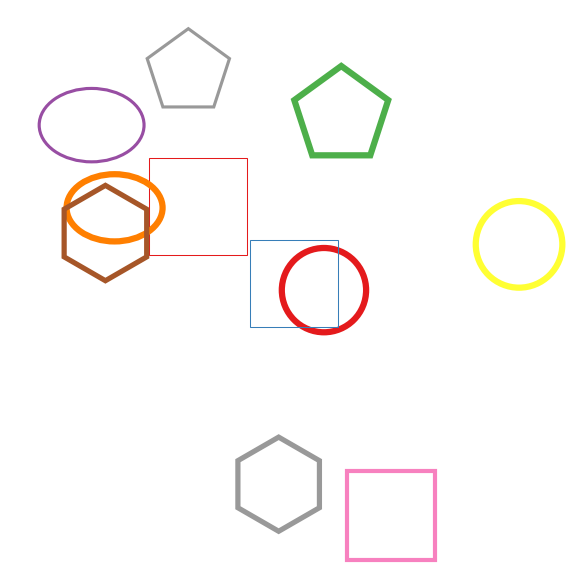[{"shape": "square", "thickness": 0.5, "radius": 0.42, "center": [0.343, 0.642]}, {"shape": "circle", "thickness": 3, "radius": 0.36, "center": [0.561, 0.497]}, {"shape": "square", "thickness": 0.5, "radius": 0.38, "center": [0.509, 0.508]}, {"shape": "pentagon", "thickness": 3, "radius": 0.43, "center": [0.591, 0.799]}, {"shape": "oval", "thickness": 1.5, "radius": 0.45, "center": [0.159, 0.782]}, {"shape": "oval", "thickness": 3, "radius": 0.42, "center": [0.198, 0.639]}, {"shape": "circle", "thickness": 3, "radius": 0.37, "center": [0.899, 0.576]}, {"shape": "hexagon", "thickness": 2.5, "radius": 0.41, "center": [0.183, 0.596]}, {"shape": "square", "thickness": 2, "radius": 0.38, "center": [0.676, 0.107]}, {"shape": "hexagon", "thickness": 2.5, "radius": 0.41, "center": [0.483, 0.161]}, {"shape": "pentagon", "thickness": 1.5, "radius": 0.37, "center": [0.326, 0.875]}]